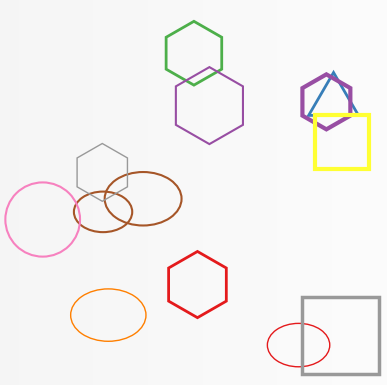[{"shape": "hexagon", "thickness": 2, "radius": 0.43, "center": [0.51, 0.261]}, {"shape": "oval", "thickness": 1, "radius": 0.4, "center": [0.77, 0.104]}, {"shape": "triangle", "thickness": 2, "radius": 0.37, "center": [0.861, 0.737]}, {"shape": "hexagon", "thickness": 2, "radius": 0.41, "center": [0.5, 0.862]}, {"shape": "hexagon", "thickness": 3, "radius": 0.36, "center": [0.842, 0.735]}, {"shape": "hexagon", "thickness": 1.5, "radius": 0.5, "center": [0.54, 0.726]}, {"shape": "oval", "thickness": 1, "radius": 0.49, "center": [0.28, 0.182]}, {"shape": "square", "thickness": 3, "radius": 0.35, "center": [0.883, 0.631]}, {"shape": "oval", "thickness": 1.5, "radius": 0.38, "center": [0.266, 0.45]}, {"shape": "oval", "thickness": 1.5, "radius": 0.5, "center": [0.369, 0.484]}, {"shape": "circle", "thickness": 1.5, "radius": 0.48, "center": [0.11, 0.43]}, {"shape": "hexagon", "thickness": 1, "radius": 0.38, "center": [0.264, 0.552]}, {"shape": "square", "thickness": 2.5, "radius": 0.5, "center": [0.878, 0.129]}]